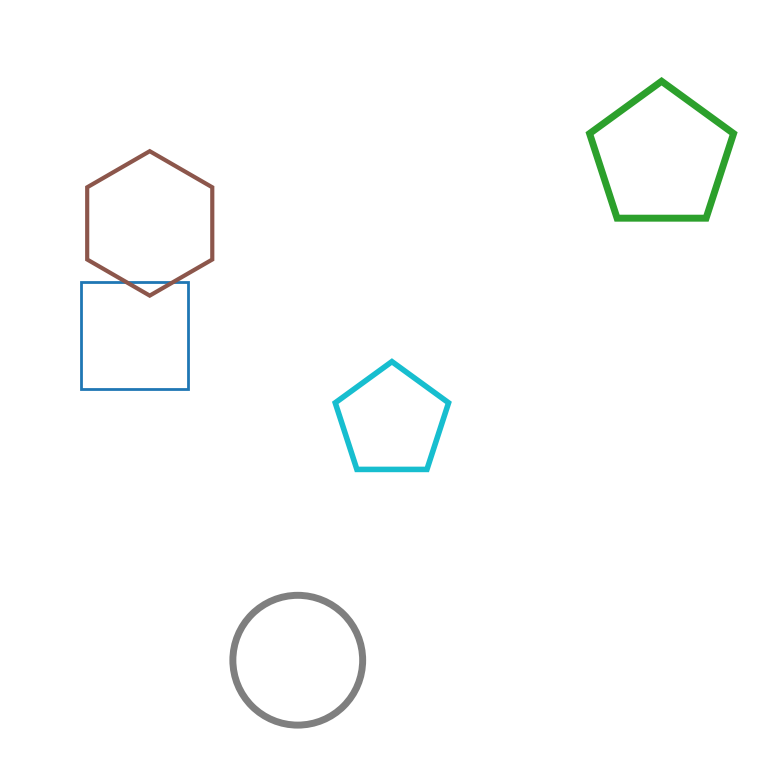[{"shape": "square", "thickness": 1, "radius": 0.35, "center": [0.175, 0.565]}, {"shape": "pentagon", "thickness": 2.5, "radius": 0.49, "center": [0.859, 0.796]}, {"shape": "hexagon", "thickness": 1.5, "radius": 0.47, "center": [0.194, 0.71]}, {"shape": "circle", "thickness": 2.5, "radius": 0.42, "center": [0.387, 0.143]}, {"shape": "pentagon", "thickness": 2, "radius": 0.39, "center": [0.509, 0.453]}]